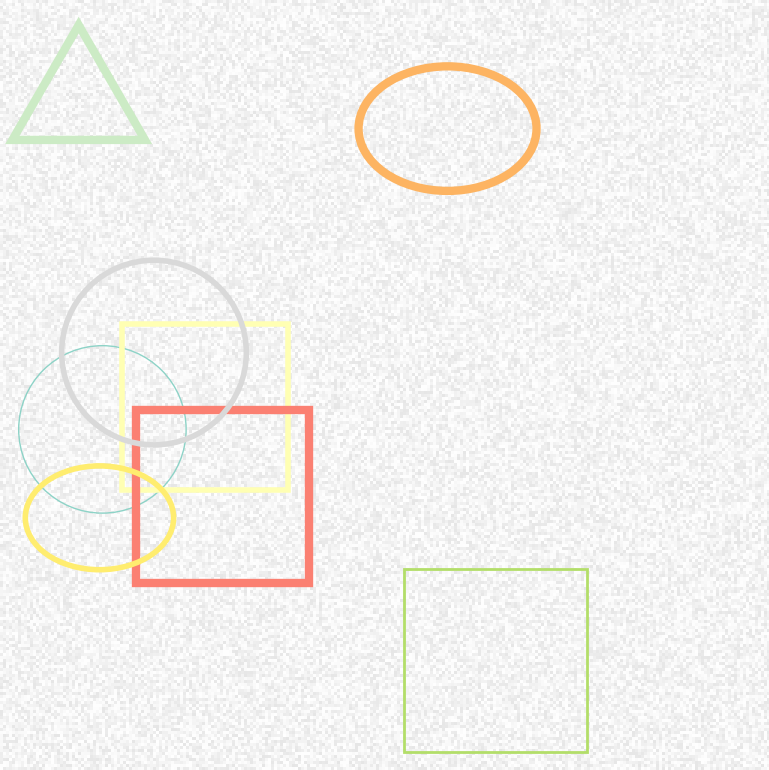[{"shape": "circle", "thickness": 0.5, "radius": 0.54, "center": [0.133, 0.442]}, {"shape": "square", "thickness": 2, "radius": 0.54, "center": [0.266, 0.471]}, {"shape": "square", "thickness": 3, "radius": 0.56, "center": [0.288, 0.355]}, {"shape": "oval", "thickness": 3, "radius": 0.58, "center": [0.581, 0.833]}, {"shape": "square", "thickness": 1, "radius": 0.59, "center": [0.644, 0.143]}, {"shape": "circle", "thickness": 2, "radius": 0.6, "center": [0.2, 0.542]}, {"shape": "triangle", "thickness": 3, "radius": 0.5, "center": [0.102, 0.868]}, {"shape": "oval", "thickness": 2, "radius": 0.48, "center": [0.129, 0.328]}]